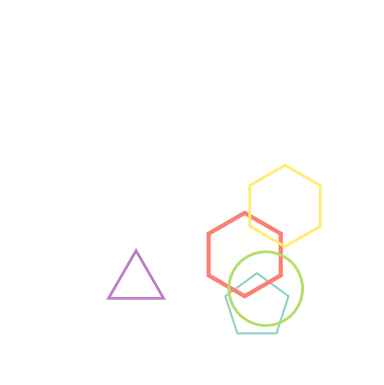[{"shape": "pentagon", "thickness": 1.5, "radius": 0.43, "center": [0.667, 0.204]}, {"shape": "hexagon", "thickness": 3, "radius": 0.54, "center": [0.636, 0.339]}, {"shape": "circle", "thickness": 2, "radius": 0.48, "center": [0.69, 0.25]}, {"shape": "triangle", "thickness": 2, "radius": 0.41, "center": [0.353, 0.266]}, {"shape": "hexagon", "thickness": 2, "radius": 0.53, "center": [0.74, 0.465]}]